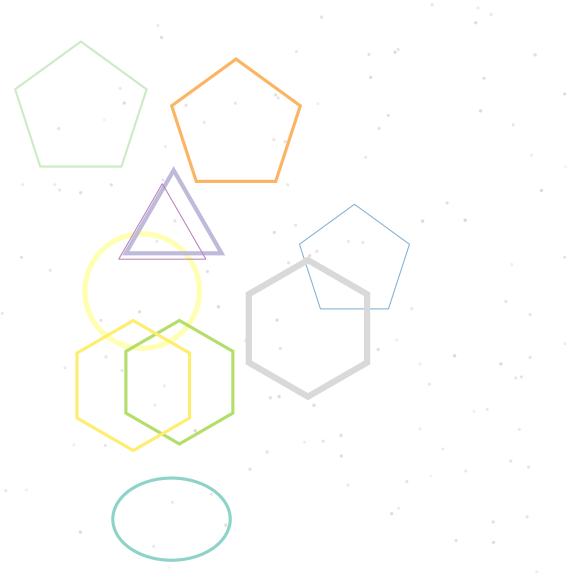[{"shape": "oval", "thickness": 1.5, "radius": 0.51, "center": [0.297, 0.1]}, {"shape": "circle", "thickness": 2.5, "radius": 0.5, "center": [0.246, 0.495]}, {"shape": "triangle", "thickness": 2, "radius": 0.48, "center": [0.301, 0.608]}, {"shape": "pentagon", "thickness": 0.5, "radius": 0.5, "center": [0.614, 0.545]}, {"shape": "pentagon", "thickness": 1.5, "radius": 0.59, "center": [0.409, 0.78]}, {"shape": "hexagon", "thickness": 1.5, "radius": 0.53, "center": [0.311, 0.337]}, {"shape": "hexagon", "thickness": 3, "radius": 0.59, "center": [0.533, 0.431]}, {"shape": "triangle", "thickness": 0.5, "radius": 0.44, "center": [0.281, 0.594]}, {"shape": "pentagon", "thickness": 1, "radius": 0.6, "center": [0.14, 0.808]}, {"shape": "hexagon", "thickness": 1.5, "radius": 0.56, "center": [0.231, 0.332]}]